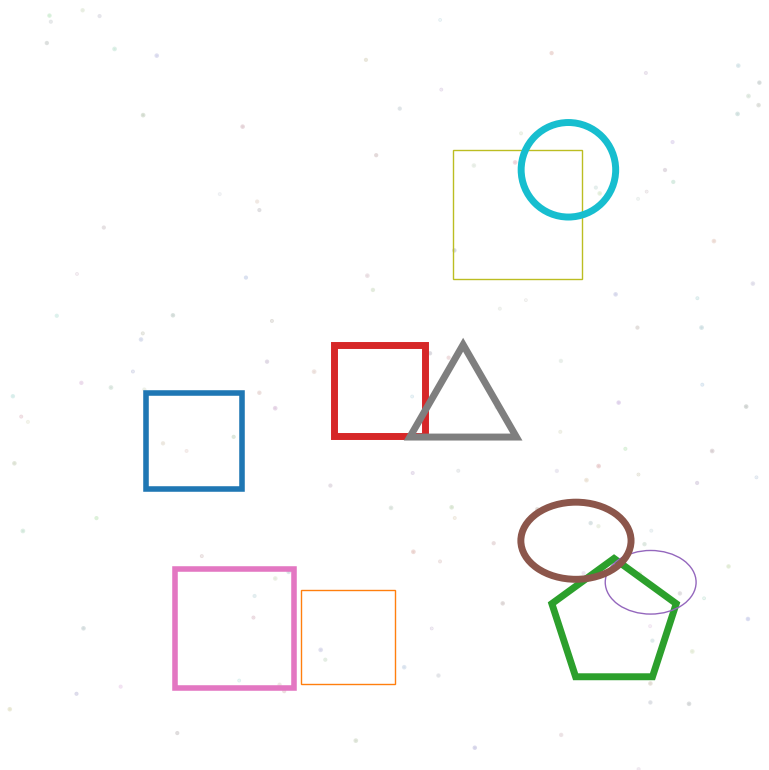[{"shape": "square", "thickness": 2, "radius": 0.31, "center": [0.252, 0.427]}, {"shape": "square", "thickness": 0.5, "radius": 0.3, "center": [0.452, 0.173]}, {"shape": "pentagon", "thickness": 2.5, "radius": 0.42, "center": [0.797, 0.19]}, {"shape": "square", "thickness": 2.5, "radius": 0.29, "center": [0.493, 0.492]}, {"shape": "oval", "thickness": 0.5, "radius": 0.29, "center": [0.845, 0.244]}, {"shape": "oval", "thickness": 2.5, "radius": 0.36, "center": [0.748, 0.298]}, {"shape": "square", "thickness": 2, "radius": 0.39, "center": [0.304, 0.184]}, {"shape": "triangle", "thickness": 2.5, "radius": 0.4, "center": [0.601, 0.472]}, {"shape": "square", "thickness": 0.5, "radius": 0.42, "center": [0.672, 0.722]}, {"shape": "circle", "thickness": 2.5, "radius": 0.31, "center": [0.738, 0.78]}]